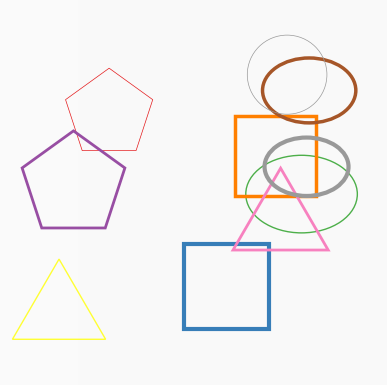[{"shape": "pentagon", "thickness": 0.5, "radius": 0.59, "center": [0.282, 0.705]}, {"shape": "square", "thickness": 3, "radius": 0.55, "center": [0.584, 0.256]}, {"shape": "oval", "thickness": 1, "radius": 0.72, "center": [0.778, 0.496]}, {"shape": "pentagon", "thickness": 2, "radius": 0.7, "center": [0.19, 0.521]}, {"shape": "square", "thickness": 2.5, "radius": 0.52, "center": [0.711, 0.594]}, {"shape": "triangle", "thickness": 1, "radius": 0.69, "center": [0.152, 0.188]}, {"shape": "oval", "thickness": 2.5, "radius": 0.6, "center": [0.798, 0.765]}, {"shape": "triangle", "thickness": 2, "radius": 0.71, "center": [0.724, 0.421]}, {"shape": "circle", "thickness": 0.5, "radius": 0.51, "center": [0.741, 0.806]}, {"shape": "oval", "thickness": 3, "radius": 0.54, "center": [0.791, 0.567]}]